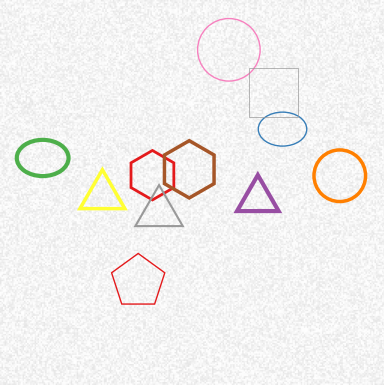[{"shape": "pentagon", "thickness": 1, "radius": 0.36, "center": [0.359, 0.269]}, {"shape": "hexagon", "thickness": 2, "radius": 0.32, "center": [0.396, 0.545]}, {"shape": "oval", "thickness": 1, "radius": 0.31, "center": [0.734, 0.665]}, {"shape": "oval", "thickness": 3, "radius": 0.34, "center": [0.111, 0.59]}, {"shape": "triangle", "thickness": 3, "radius": 0.31, "center": [0.67, 0.483]}, {"shape": "circle", "thickness": 2.5, "radius": 0.34, "center": [0.883, 0.544]}, {"shape": "triangle", "thickness": 2.5, "radius": 0.34, "center": [0.266, 0.492]}, {"shape": "hexagon", "thickness": 2.5, "radius": 0.37, "center": [0.492, 0.56]}, {"shape": "circle", "thickness": 1, "radius": 0.41, "center": [0.594, 0.871]}, {"shape": "triangle", "thickness": 1.5, "radius": 0.36, "center": [0.413, 0.448]}, {"shape": "square", "thickness": 0.5, "radius": 0.32, "center": [0.712, 0.76]}]